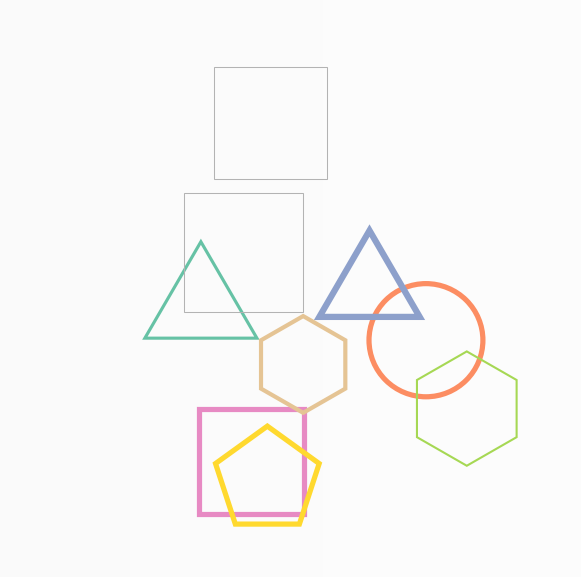[{"shape": "triangle", "thickness": 1.5, "radius": 0.56, "center": [0.346, 0.469]}, {"shape": "circle", "thickness": 2.5, "radius": 0.49, "center": [0.733, 0.41]}, {"shape": "triangle", "thickness": 3, "radius": 0.5, "center": [0.636, 0.5]}, {"shape": "square", "thickness": 2.5, "radius": 0.46, "center": [0.433, 0.2]}, {"shape": "hexagon", "thickness": 1, "radius": 0.49, "center": [0.803, 0.292]}, {"shape": "pentagon", "thickness": 2.5, "radius": 0.47, "center": [0.46, 0.167]}, {"shape": "hexagon", "thickness": 2, "radius": 0.42, "center": [0.522, 0.368]}, {"shape": "square", "thickness": 0.5, "radius": 0.51, "center": [0.42, 0.562]}, {"shape": "square", "thickness": 0.5, "radius": 0.49, "center": [0.466, 0.786]}]